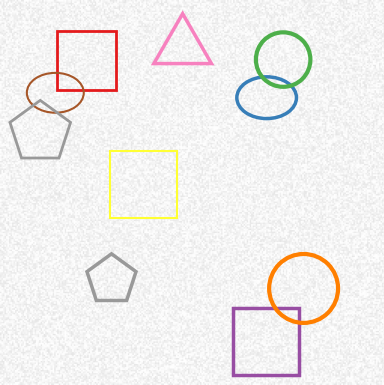[{"shape": "square", "thickness": 2, "radius": 0.38, "center": [0.226, 0.843]}, {"shape": "oval", "thickness": 2.5, "radius": 0.39, "center": [0.693, 0.746]}, {"shape": "circle", "thickness": 3, "radius": 0.35, "center": [0.735, 0.845]}, {"shape": "square", "thickness": 2.5, "radius": 0.43, "center": [0.691, 0.113]}, {"shape": "circle", "thickness": 3, "radius": 0.45, "center": [0.789, 0.251]}, {"shape": "square", "thickness": 1.5, "radius": 0.43, "center": [0.372, 0.52]}, {"shape": "oval", "thickness": 1.5, "radius": 0.37, "center": [0.144, 0.759]}, {"shape": "triangle", "thickness": 2.5, "radius": 0.43, "center": [0.474, 0.878]}, {"shape": "pentagon", "thickness": 2, "radius": 0.41, "center": [0.105, 0.657]}, {"shape": "pentagon", "thickness": 2.5, "radius": 0.33, "center": [0.29, 0.274]}]